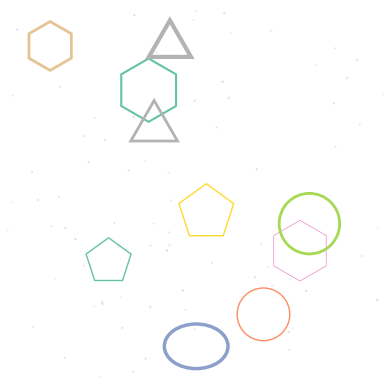[{"shape": "pentagon", "thickness": 1, "radius": 0.31, "center": [0.282, 0.321]}, {"shape": "hexagon", "thickness": 1.5, "radius": 0.41, "center": [0.386, 0.766]}, {"shape": "circle", "thickness": 1, "radius": 0.34, "center": [0.684, 0.184]}, {"shape": "oval", "thickness": 2.5, "radius": 0.41, "center": [0.51, 0.101]}, {"shape": "hexagon", "thickness": 0.5, "radius": 0.39, "center": [0.779, 0.349]}, {"shape": "circle", "thickness": 2, "radius": 0.39, "center": [0.804, 0.419]}, {"shape": "pentagon", "thickness": 1, "radius": 0.37, "center": [0.536, 0.448]}, {"shape": "hexagon", "thickness": 2, "radius": 0.32, "center": [0.13, 0.881]}, {"shape": "triangle", "thickness": 2, "radius": 0.35, "center": [0.4, 0.669]}, {"shape": "triangle", "thickness": 3, "radius": 0.32, "center": [0.441, 0.884]}]